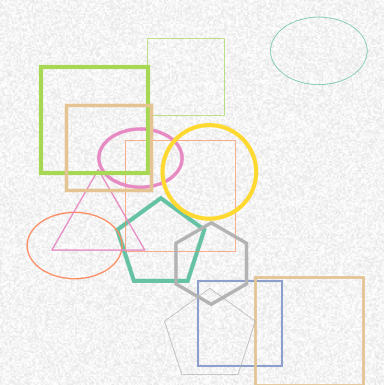[{"shape": "oval", "thickness": 0.5, "radius": 0.63, "center": [0.828, 0.868]}, {"shape": "pentagon", "thickness": 3, "radius": 0.59, "center": [0.418, 0.366]}, {"shape": "square", "thickness": 0.5, "radius": 0.72, "center": [0.468, 0.492]}, {"shape": "oval", "thickness": 1, "radius": 0.62, "center": [0.194, 0.362]}, {"shape": "square", "thickness": 1.5, "radius": 0.55, "center": [0.624, 0.16]}, {"shape": "triangle", "thickness": 1, "radius": 0.7, "center": [0.255, 0.42]}, {"shape": "oval", "thickness": 2.5, "radius": 0.54, "center": [0.365, 0.589]}, {"shape": "square", "thickness": 3, "radius": 0.69, "center": [0.245, 0.688]}, {"shape": "square", "thickness": 0.5, "radius": 0.5, "center": [0.483, 0.802]}, {"shape": "circle", "thickness": 3, "radius": 0.61, "center": [0.544, 0.554]}, {"shape": "square", "thickness": 2.5, "radius": 0.55, "center": [0.282, 0.617]}, {"shape": "square", "thickness": 2, "radius": 0.7, "center": [0.802, 0.141]}, {"shape": "pentagon", "thickness": 0.5, "radius": 0.62, "center": [0.545, 0.127]}, {"shape": "hexagon", "thickness": 2.5, "radius": 0.53, "center": [0.549, 0.315]}]